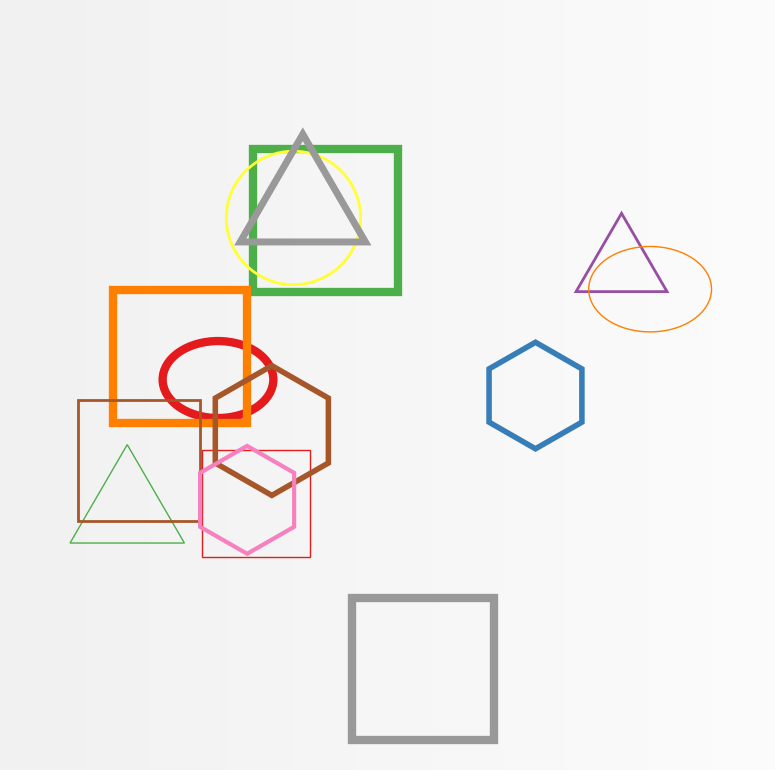[{"shape": "square", "thickness": 0.5, "radius": 0.35, "center": [0.33, 0.346]}, {"shape": "oval", "thickness": 3, "radius": 0.36, "center": [0.281, 0.507]}, {"shape": "hexagon", "thickness": 2, "radius": 0.35, "center": [0.691, 0.486]}, {"shape": "square", "thickness": 3, "radius": 0.46, "center": [0.42, 0.713]}, {"shape": "triangle", "thickness": 0.5, "radius": 0.43, "center": [0.164, 0.337]}, {"shape": "triangle", "thickness": 1, "radius": 0.34, "center": [0.802, 0.655]}, {"shape": "oval", "thickness": 0.5, "radius": 0.4, "center": [0.839, 0.624]}, {"shape": "square", "thickness": 3, "radius": 0.43, "center": [0.232, 0.537]}, {"shape": "circle", "thickness": 1, "radius": 0.43, "center": [0.379, 0.717]}, {"shape": "square", "thickness": 1, "radius": 0.39, "center": [0.18, 0.403]}, {"shape": "hexagon", "thickness": 2, "radius": 0.42, "center": [0.351, 0.441]}, {"shape": "hexagon", "thickness": 1.5, "radius": 0.35, "center": [0.319, 0.351]}, {"shape": "square", "thickness": 3, "radius": 0.46, "center": [0.546, 0.131]}, {"shape": "triangle", "thickness": 2.5, "radius": 0.47, "center": [0.391, 0.732]}]